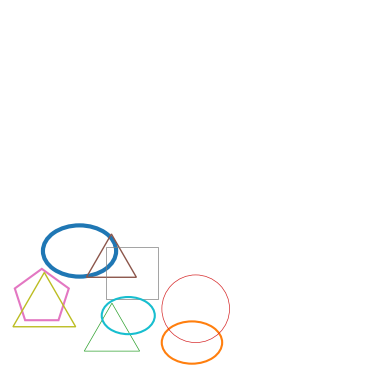[{"shape": "oval", "thickness": 3, "radius": 0.48, "center": [0.207, 0.348]}, {"shape": "oval", "thickness": 1.5, "radius": 0.39, "center": [0.499, 0.11]}, {"shape": "triangle", "thickness": 0.5, "radius": 0.42, "center": [0.291, 0.13]}, {"shape": "circle", "thickness": 0.5, "radius": 0.44, "center": [0.508, 0.198]}, {"shape": "triangle", "thickness": 1, "radius": 0.37, "center": [0.289, 0.317]}, {"shape": "pentagon", "thickness": 1.5, "radius": 0.37, "center": [0.109, 0.228]}, {"shape": "square", "thickness": 0.5, "radius": 0.34, "center": [0.342, 0.291]}, {"shape": "triangle", "thickness": 1, "radius": 0.47, "center": [0.115, 0.198]}, {"shape": "oval", "thickness": 1.5, "radius": 0.34, "center": [0.333, 0.18]}]